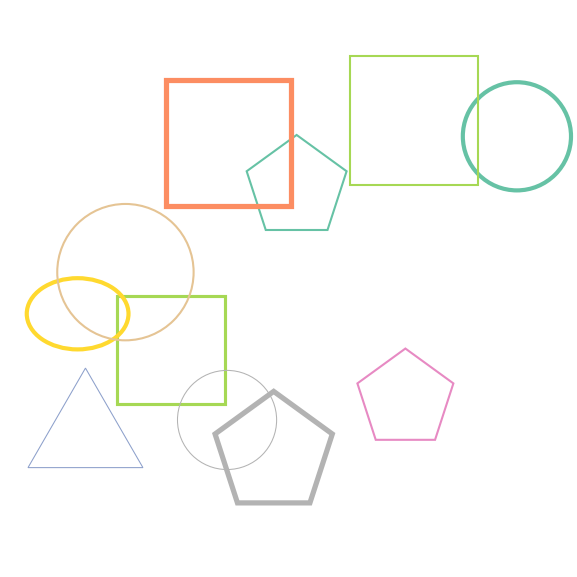[{"shape": "pentagon", "thickness": 1, "radius": 0.45, "center": [0.514, 0.674]}, {"shape": "circle", "thickness": 2, "radius": 0.47, "center": [0.895, 0.763]}, {"shape": "square", "thickness": 2.5, "radius": 0.54, "center": [0.396, 0.752]}, {"shape": "triangle", "thickness": 0.5, "radius": 0.57, "center": [0.148, 0.247]}, {"shape": "pentagon", "thickness": 1, "radius": 0.44, "center": [0.702, 0.308]}, {"shape": "square", "thickness": 1, "radius": 0.56, "center": [0.717, 0.791]}, {"shape": "square", "thickness": 1.5, "radius": 0.47, "center": [0.296, 0.392]}, {"shape": "oval", "thickness": 2, "radius": 0.44, "center": [0.134, 0.456]}, {"shape": "circle", "thickness": 1, "radius": 0.59, "center": [0.217, 0.528]}, {"shape": "pentagon", "thickness": 2.5, "radius": 0.53, "center": [0.474, 0.215]}, {"shape": "circle", "thickness": 0.5, "radius": 0.43, "center": [0.393, 0.272]}]